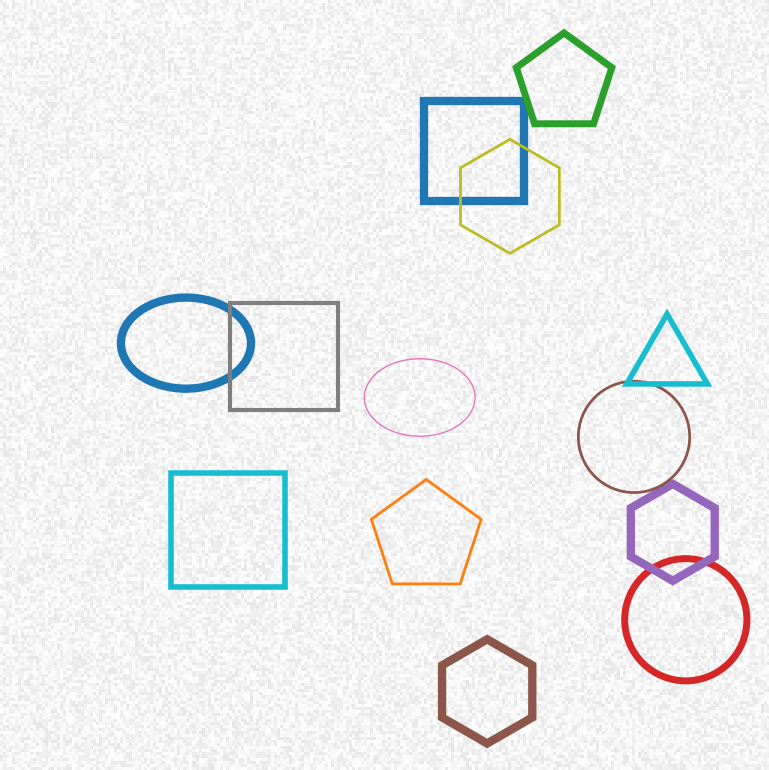[{"shape": "square", "thickness": 3, "radius": 0.33, "center": [0.615, 0.804]}, {"shape": "oval", "thickness": 3, "radius": 0.42, "center": [0.242, 0.554]}, {"shape": "pentagon", "thickness": 1, "radius": 0.37, "center": [0.554, 0.302]}, {"shape": "pentagon", "thickness": 2.5, "radius": 0.33, "center": [0.733, 0.892]}, {"shape": "circle", "thickness": 2.5, "radius": 0.4, "center": [0.891, 0.195]}, {"shape": "hexagon", "thickness": 3, "radius": 0.31, "center": [0.874, 0.309]}, {"shape": "hexagon", "thickness": 3, "radius": 0.34, "center": [0.633, 0.102]}, {"shape": "circle", "thickness": 1, "radius": 0.36, "center": [0.823, 0.433]}, {"shape": "oval", "thickness": 0.5, "radius": 0.36, "center": [0.545, 0.484]}, {"shape": "square", "thickness": 1.5, "radius": 0.35, "center": [0.369, 0.537]}, {"shape": "hexagon", "thickness": 1, "radius": 0.37, "center": [0.662, 0.745]}, {"shape": "square", "thickness": 2, "radius": 0.37, "center": [0.296, 0.312]}, {"shape": "triangle", "thickness": 2, "radius": 0.3, "center": [0.866, 0.532]}]